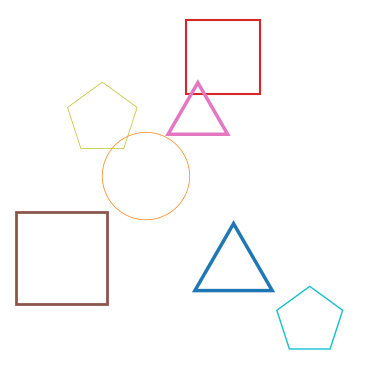[{"shape": "triangle", "thickness": 2.5, "radius": 0.58, "center": [0.607, 0.303]}, {"shape": "circle", "thickness": 0.5, "radius": 0.57, "center": [0.379, 0.543]}, {"shape": "square", "thickness": 1.5, "radius": 0.48, "center": [0.579, 0.852]}, {"shape": "square", "thickness": 2, "radius": 0.59, "center": [0.159, 0.33]}, {"shape": "triangle", "thickness": 2.5, "radius": 0.45, "center": [0.514, 0.696]}, {"shape": "pentagon", "thickness": 0.5, "radius": 0.48, "center": [0.266, 0.692]}, {"shape": "pentagon", "thickness": 1, "radius": 0.45, "center": [0.805, 0.166]}]